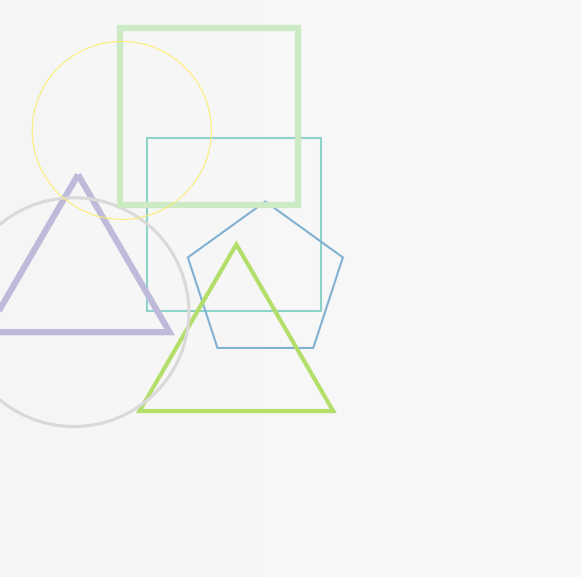[{"shape": "square", "thickness": 1, "radius": 0.75, "center": [0.402, 0.611]}, {"shape": "triangle", "thickness": 3, "radius": 0.91, "center": [0.134, 0.515]}, {"shape": "pentagon", "thickness": 1, "radius": 0.7, "center": [0.457, 0.51]}, {"shape": "triangle", "thickness": 2, "radius": 0.96, "center": [0.407, 0.384]}, {"shape": "circle", "thickness": 1.5, "radius": 0.99, "center": [0.127, 0.459]}, {"shape": "square", "thickness": 3, "radius": 0.77, "center": [0.36, 0.797]}, {"shape": "circle", "thickness": 0.5, "radius": 0.77, "center": [0.21, 0.773]}]